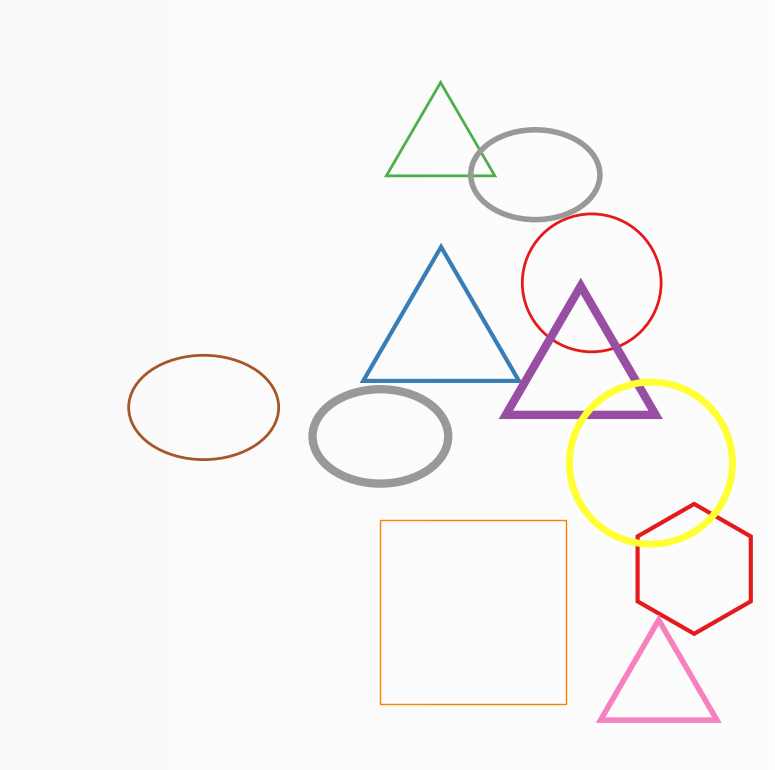[{"shape": "circle", "thickness": 1, "radius": 0.45, "center": [0.763, 0.633]}, {"shape": "hexagon", "thickness": 1.5, "radius": 0.42, "center": [0.896, 0.261]}, {"shape": "triangle", "thickness": 1.5, "radius": 0.58, "center": [0.569, 0.563]}, {"shape": "triangle", "thickness": 1, "radius": 0.4, "center": [0.569, 0.812]}, {"shape": "triangle", "thickness": 3, "radius": 0.56, "center": [0.749, 0.517]}, {"shape": "square", "thickness": 0.5, "radius": 0.6, "center": [0.61, 0.205]}, {"shape": "circle", "thickness": 2.5, "radius": 0.53, "center": [0.84, 0.399]}, {"shape": "oval", "thickness": 1, "radius": 0.48, "center": [0.263, 0.471]}, {"shape": "triangle", "thickness": 2, "radius": 0.43, "center": [0.85, 0.108]}, {"shape": "oval", "thickness": 2, "radius": 0.42, "center": [0.691, 0.773]}, {"shape": "oval", "thickness": 3, "radius": 0.44, "center": [0.491, 0.433]}]